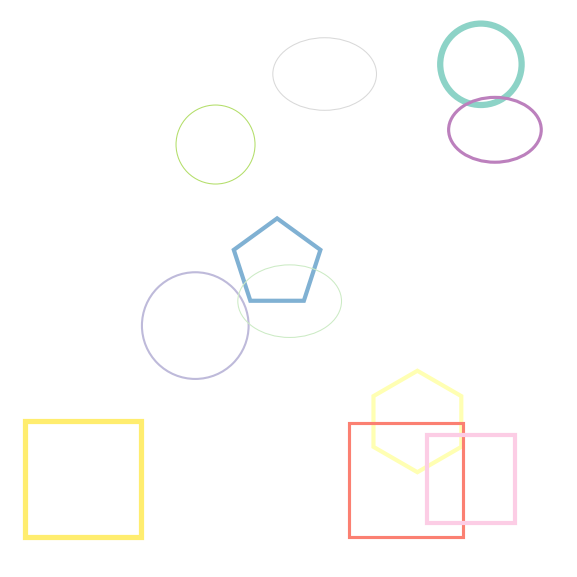[{"shape": "circle", "thickness": 3, "radius": 0.35, "center": [0.833, 0.888]}, {"shape": "hexagon", "thickness": 2, "radius": 0.44, "center": [0.723, 0.269]}, {"shape": "circle", "thickness": 1, "radius": 0.46, "center": [0.338, 0.435]}, {"shape": "square", "thickness": 1.5, "radius": 0.49, "center": [0.703, 0.167]}, {"shape": "pentagon", "thickness": 2, "radius": 0.39, "center": [0.48, 0.542]}, {"shape": "circle", "thickness": 0.5, "radius": 0.34, "center": [0.373, 0.749]}, {"shape": "square", "thickness": 2, "radius": 0.38, "center": [0.815, 0.17]}, {"shape": "oval", "thickness": 0.5, "radius": 0.45, "center": [0.562, 0.871]}, {"shape": "oval", "thickness": 1.5, "radius": 0.4, "center": [0.857, 0.774]}, {"shape": "oval", "thickness": 0.5, "radius": 0.45, "center": [0.502, 0.478]}, {"shape": "square", "thickness": 2.5, "radius": 0.5, "center": [0.144, 0.17]}]